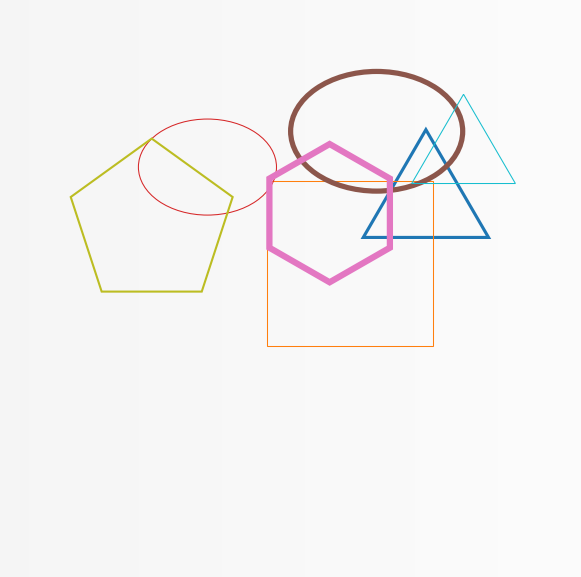[{"shape": "triangle", "thickness": 1.5, "radius": 0.62, "center": [0.733, 0.65]}, {"shape": "square", "thickness": 0.5, "radius": 0.71, "center": [0.602, 0.543]}, {"shape": "oval", "thickness": 0.5, "radius": 0.59, "center": [0.357, 0.71]}, {"shape": "oval", "thickness": 2.5, "radius": 0.74, "center": [0.648, 0.772]}, {"shape": "hexagon", "thickness": 3, "radius": 0.6, "center": [0.567, 0.63]}, {"shape": "pentagon", "thickness": 1, "radius": 0.73, "center": [0.261, 0.613]}, {"shape": "triangle", "thickness": 0.5, "radius": 0.52, "center": [0.797, 0.733]}]